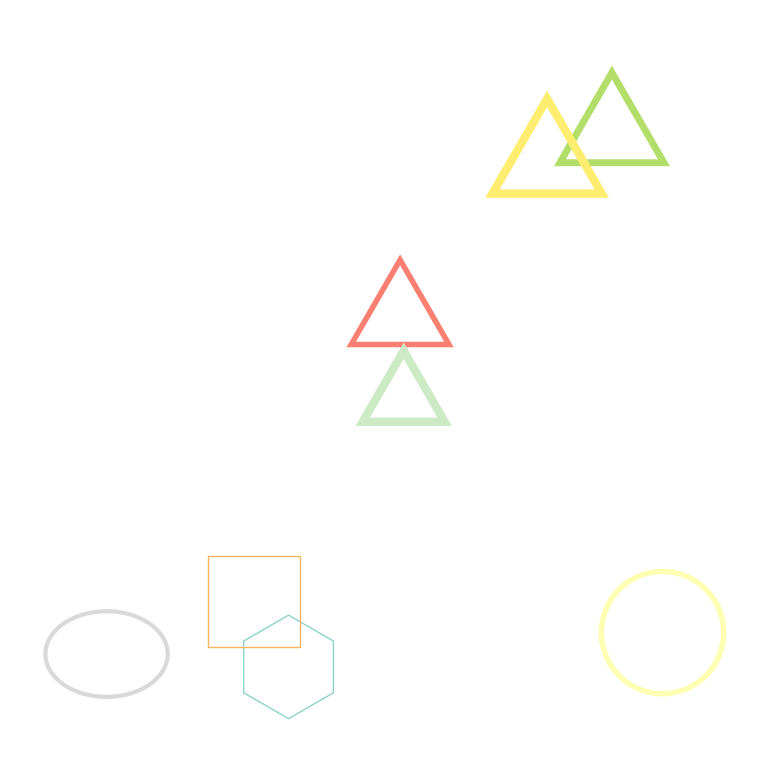[{"shape": "hexagon", "thickness": 0.5, "radius": 0.34, "center": [0.375, 0.134]}, {"shape": "circle", "thickness": 2, "radius": 0.4, "center": [0.86, 0.178]}, {"shape": "triangle", "thickness": 2, "radius": 0.37, "center": [0.52, 0.589]}, {"shape": "square", "thickness": 0.5, "radius": 0.3, "center": [0.33, 0.219]}, {"shape": "triangle", "thickness": 2.5, "radius": 0.39, "center": [0.795, 0.828]}, {"shape": "oval", "thickness": 1.5, "radius": 0.4, "center": [0.138, 0.151]}, {"shape": "triangle", "thickness": 3, "radius": 0.31, "center": [0.524, 0.483]}, {"shape": "triangle", "thickness": 3, "radius": 0.41, "center": [0.711, 0.79]}]